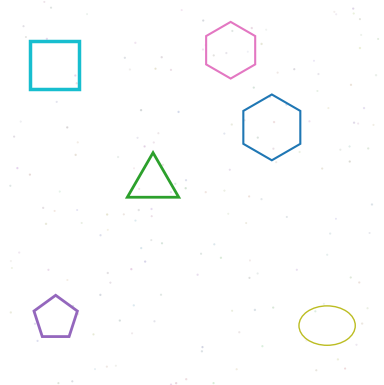[{"shape": "hexagon", "thickness": 1.5, "radius": 0.43, "center": [0.706, 0.669]}, {"shape": "triangle", "thickness": 2, "radius": 0.39, "center": [0.397, 0.526]}, {"shape": "pentagon", "thickness": 2, "radius": 0.3, "center": [0.145, 0.174]}, {"shape": "hexagon", "thickness": 1.5, "radius": 0.37, "center": [0.599, 0.87]}, {"shape": "oval", "thickness": 1, "radius": 0.37, "center": [0.85, 0.154]}, {"shape": "square", "thickness": 2.5, "radius": 0.32, "center": [0.141, 0.831]}]